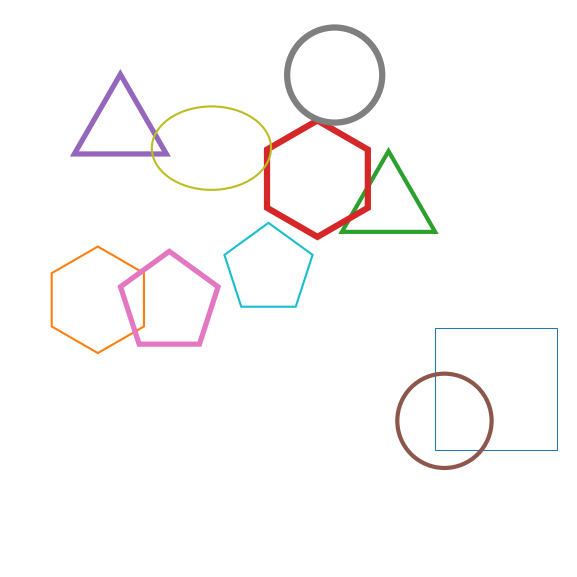[{"shape": "square", "thickness": 0.5, "radius": 0.53, "center": [0.859, 0.325]}, {"shape": "hexagon", "thickness": 1, "radius": 0.46, "center": [0.169, 0.48]}, {"shape": "triangle", "thickness": 2, "radius": 0.47, "center": [0.673, 0.644]}, {"shape": "hexagon", "thickness": 3, "radius": 0.5, "center": [0.55, 0.69]}, {"shape": "triangle", "thickness": 2.5, "radius": 0.46, "center": [0.208, 0.779]}, {"shape": "circle", "thickness": 2, "radius": 0.41, "center": [0.77, 0.27]}, {"shape": "pentagon", "thickness": 2.5, "radius": 0.44, "center": [0.293, 0.475]}, {"shape": "circle", "thickness": 3, "radius": 0.41, "center": [0.58, 0.869]}, {"shape": "oval", "thickness": 1, "radius": 0.52, "center": [0.366, 0.743]}, {"shape": "pentagon", "thickness": 1, "radius": 0.4, "center": [0.465, 0.533]}]